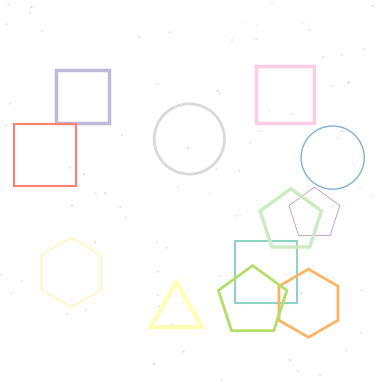[{"shape": "square", "thickness": 1.5, "radius": 0.4, "center": [0.69, 0.294]}, {"shape": "triangle", "thickness": 3, "radius": 0.39, "center": [0.458, 0.189]}, {"shape": "square", "thickness": 2.5, "radius": 0.34, "center": [0.213, 0.75]}, {"shape": "square", "thickness": 1.5, "radius": 0.4, "center": [0.117, 0.598]}, {"shape": "circle", "thickness": 1, "radius": 0.41, "center": [0.864, 0.591]}, {"shape": "hexagon", "thickness": 2, "radius": 0.44, "center": [0.801, 0.212]}, {"shape": "pentagon", "thickness": 2, "radius": 0.47, "center": [0.656, 0.217]}, {"shape": "square", "thickness": 2.5, "radius": 0.37, "center": [0.74, 0.754]}, {"shape": "circle", "thickness": 2, "radius": 0.46, "center": [0.492, 0.639]}, {"shape": "pentagon", "thickness": 0.5, "radius": 0.35, "center": [0.817, 0.444]}, {"shape": "pentagon", "thickness": 2.5, "radius": 0.42, "center": [0.755, 0.426]}, {"shape": "hexagon", "thickness": 0.5, "radius": 0.45, "center": [0.185, 0.293]}]